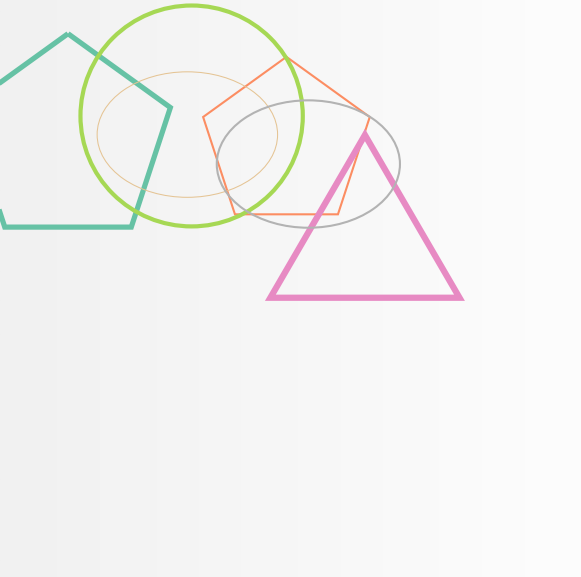[{"shape": "pentagon", "thickness": 2.5, "radius": 0.93, "center": [0.117, 0.756]}, {"shape": "pentagon", "thickness": 1, "radius": 0.75, "center": [0.493, 0.75]}, {"shape": "triangle", "thickness": 3, "radius": 0.94, "center": [0.628, 0.578]}, {"shape": "circle", "thickness": 2, "radius": 0.96, "center": [0.33, 0.798]}, {"shape": "oval", "thickness": 0.5, "radius": 0.78, "center": [0.322, 0.766]}, {"shape": "oval", "thickness": 1, "radius": 0.79, "center": [0.531, 0.715]}]